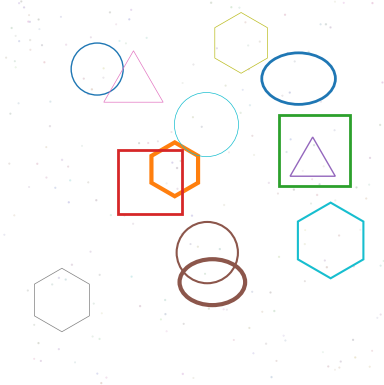[{"shape": "circle", "thickness": 1, "radius": 0.34, "center": [0.252, 0.821]}, {"shape": "oval", "thickness": 2, "radius": 0.48, "center": [0.776, 0.796]}, {"shape": "hexagon", "thickness": 3, "radius": 0.35, "center": [0.454, 0.56]}, {"shape": "square", "thickness": 2, "radius": 0.46, "center": [0.818, 0.609]}, {"shape": "square", "thickness": 2, "radius": 0.41, "center": [0.39, 0.527]}, {"shape": "triangle", "thickness": 1, "radius": 0.34, "center": [0.812, 0.576]}, {"shape": "circle", "thickness": 1.5, "radius": 0.4, "center": [0.538, 0.344]}, {"shape": "oval", "thickness": 3, "radius": 0.43, "center": [0.552, 0.267]}, {"shape": "triangle", "thickness": 0.5, "radius": 0.45, "center": [0.347, 0.779]}, {"shape": "hexagon", "thickness": 0.5, "radius": 0.41, "center": [0.161, 0.221]}, {"shape": "hexagon", "thickness": 0.5, "radius": 0.39, "center": [0.626, 0.889]}, {"shape": "circle", "thickness": 0.5, "radius": 0.42, "center": [0.536, 0.676]}, {"shape": "hexagon", "thickness": 1.5, "radius": 0.49, "center": [0.859, 0.375]}]